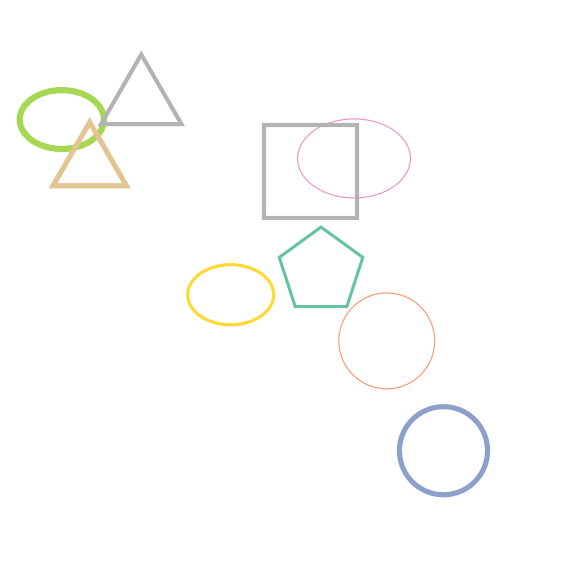[{"shape": "pentagon", "thickness": 1.5, "radius": 0.38, "center": [0.556, 0.53]}, {"shape": "circle", "thickness": 0.5, "radius": 0.41, "center": [0.67, 0.409]}, {"shape": "circle", "thickness": 2.5, "radius": 0.38, "center": [0.768, 0.219]}, {"shape": "oval", "thickness": 0.5, "radius": 0.49, "center": [0.613, 0.725]}, {"shape": "oval", "thickness": 3, "radius": 0.36, "center": [0.107, 0.792]}, {"shape": "oval", "thickness": 1.5, "radius": 0.37, "center": [0.399, 0.489]}, {"shape": "triangle", "thickness": 2.5, "radius": 0.37, "center": [0.155, 0.714]}, {"shape": "triangle", "thickness": 2, "radius": 0.4, "center": [0.245, 0.824]}, {"shape": "square", "thickness": 2, "radius": 0.4, "center": [0.537, 0.701]}]